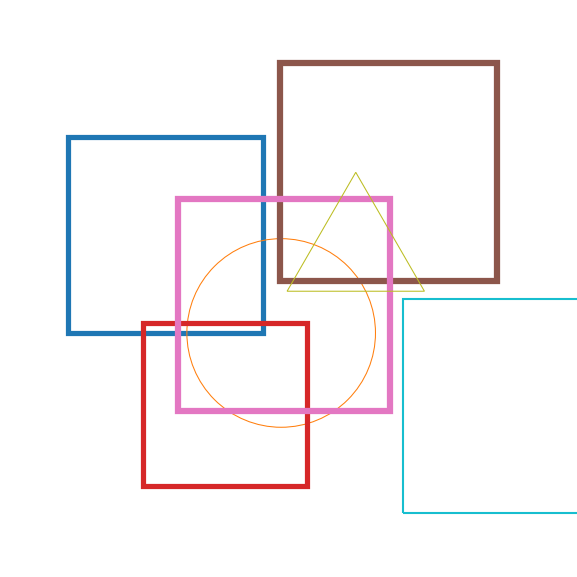[{"shape": "square", "thickness": 2.5, "radius": 0.85, "center": [0.286, 0.592]}, {"shape": "circle", "thickness": 0.5, "radius": 0.82, "center": [0.487, 0.423]}, {"shape": "square", "thickness": 2.5, "radius": 0.71, "center": [0.389, 0.299]}, {"shape": "square", "thickness": 3, "radius": 0.94, "center": [0.672, 0.701]}, {"shape": "square", "thickness": 3, "radius": 0.92, "center": [0.491, 0.471]}, {"shape": "triangle", "thickness": 0.5, "radius": 0.69, "center": [0.616, 0.563]}, {"shape": "square", "thickness": 1, "radius": 0.93, "center": [0.883, 0.296]}]